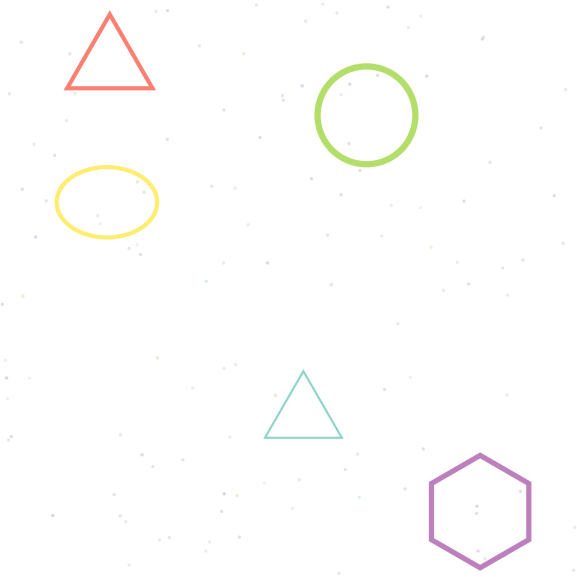[{"shape": "triangle", "thickness": 1, "radius": 0.38, "center": [0.525, 0.28]}, {"shape": "triangle", "thickness": 2, "radius": 0.43, "center": [0.19, 0.889]}, {"shape": "circle", "thickness": 3, "radius": 0.42, "center": [0.635, 0.799]}, {"shape": "hexagon", "thickness": 2.5, "radius": 0.49, "center": [0.831, 0.113]}, {"shape": "oval", "thickness": 2, "radius": 0.44, "center": [0.185, 0.649]}]